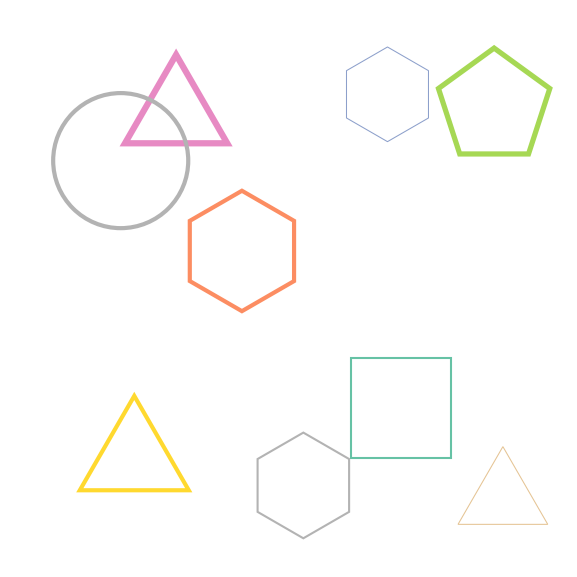[{"shape": "square", "thickness": 1, "radius": 0.43, "center": [0.695, 0.292]}, {"shape": "hexagon", "thickness": 2, "radius": 0.52, "center": [0.419, 0.565]}, {"shape": "hexagon", "thickness": 0.5, "radius": 0.41, "center": [0.671, 0.836]}, {"shape": "triangle", "thickness": 3, "radius": 0.51, "center": [0.305, 0.802]}, {"shape": "pentagon", "thickness": 2.5, "radius": 0.51, "center": [0.856, 0.815]}, {"shape": "triangle", "thickness": 2, "radius": 0.54, "center": [0.233, 0.205]}, {"shape": "triangle", "thickness": 0.5, "radius": 0.45, "center": [0.871, 0.136]}, {"shape": "circle", "thickness": 2, "radius": 0.58, "center": [0.209, 0.721]}, {"shape": "hexagon", "thickness": 1, "radius": 0.46, "center": [0.525, 0.159]}]